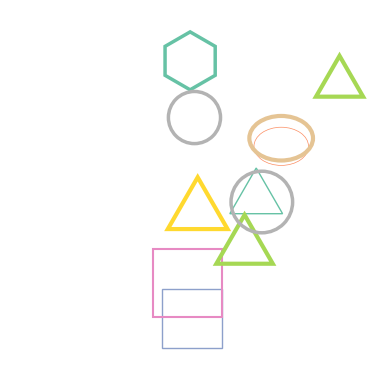[{"shape": "triangle", "thickness": 1, "radius": 0.4, "center": [0.665, 0.484]}, {"shape": "hexagon", "thickness": 2.5, "radius": 0.38, "center": [0.494, 0.842]}, {"shape": "oval", "thickness": 0.5, "radius": 0.35, "center": [0.731, 0.62]}, {"shape": "square", "thickness": 1, "radius": 0.39, "center": [0.499, 0.172]}, {"shape": "square", "thickness": 1.5, "radius": 0.45, "center": [0.487, 0.265]}, {"shape": "triangle", "thickness": 3, "radius": 0.35, "center": [0.882, 0.784]}, {"shape": "triangle", "thickness": 3, "radius": 0.42, "center": [0.635, 0.357]}, {"shape": "triangle", "thickness": 3, "radius": 0.45, "center": [0.513, 0.45]}, {"shape": "oval", "thickness": 3, "radius": 0.41, "center": [0.73, 0.641]}, {"shape": "circle", "thickness": 2.5, "radius": 0.34, "center": [0.505, 0.695]}, {"shape": "circle", "thickness": 2.5, "radius": 0.4, "center": [0.68, 0.475]}]